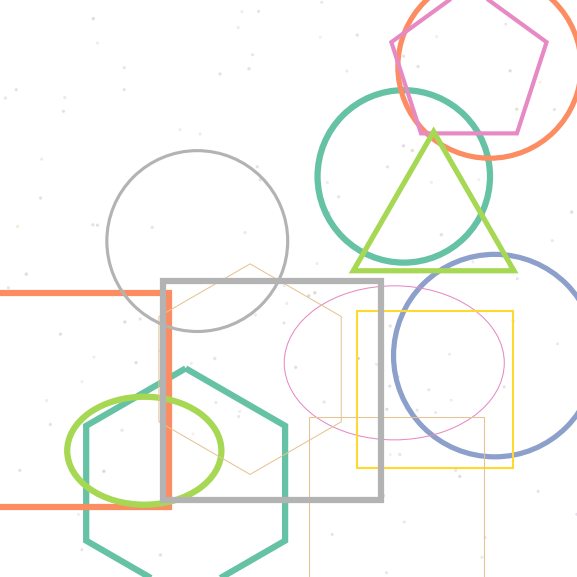[{"shape": "hexagon", "thickness": 3, "radius": 0.99, "center": [0.321, 0.162]}, {"shape": "circle", "thickness": 3, "radius": 0.75, "center": [0.699, 0.694]}, {"shape": "circle", "thickness": 2.5, "radius": 0.79, "center": [0.848, 0.884]}, {"shape": "square", "thickness": 3, "radius": 0.93, "center": [0.107, 0.306]}, {"shape": "circle", "thickness": 2.5, "radius": 0.88, "center": [0.857, 0.383]}, {"shape": "oval", "thickness": 0.5, "radius": 0.95, "center": [0.683, 0.371]}, {"shape": "pentagon", "thickness": 2, "radius": 0.71, "center": [0.812, 0.882]}, {"shape": "triangle", "thickness": 2.5, "radius": 0.8, "center": [0.751, 0.611]}, {"shape": "oval", "thickness": 3, "radius": 0.67, "center": [0.25, 0.219]}, {"shape": "square", "thickness": 1, "radius": 0.68, "center": [0.753, 0.325]}, {"shape": "square", "thickness": 0.5, "radius": 0.76, "center": [0.686, 0.127]}, {"shape": "hexagon", "thickness": 0.5, "radius": 0.91, "center": [0.433, 0.36]}, {"shape": "square", "thickness": 3, "radius": 0.95, "center": [0.471, 0.323]}, {"shape": "circle", "thickness": 1.5, "radius": 0.78, "center": [0.342, 0.582]}]